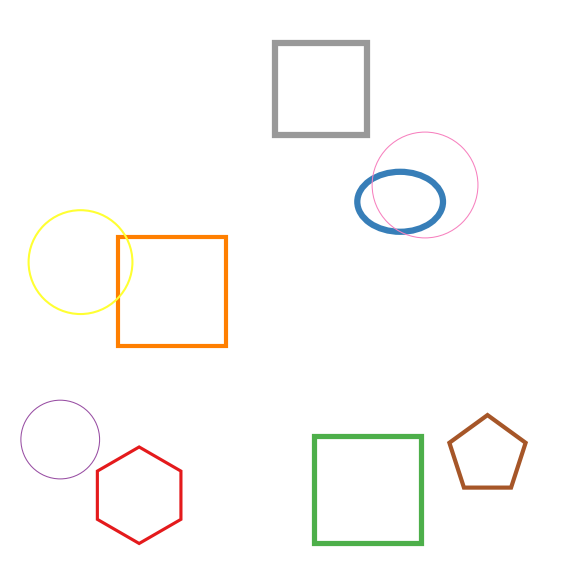[{"shape": "hexagon", "thickness": 1.5, "radius": 0.42, "center": [0.241, 0.142]}, {"shape": "oval", "thickness": 3, "radius": 0.37, "center": [0.693, 0.65]}, {"shape": "square", "thickness": 2.5, "radius": 0.46, "center": [0.636, 0.151]}, {"shape": "circle", "thickness": 0.5, "radius": 0.34, "center": [0.104, 0.238]}, {"shape": "square", "thickness": 2, "radius": 0.47, "center": [0.298, 0.494]}, {"shape": "circle", "thickness": 1, "radius": 0.45, "center": [0.139, 0.545]}, {"shape": "pentagon", "thickness": 2, "radius": 0.35, "center": [0.844, 0.211]}, {"shape": "circle", "thickness": 0.5, "radius": 0.46, "center": [0.736, 0.679]}, {"shape": "square", "thickness": 3, "radius": 0.4, "center": [0.556, 0.845]}]